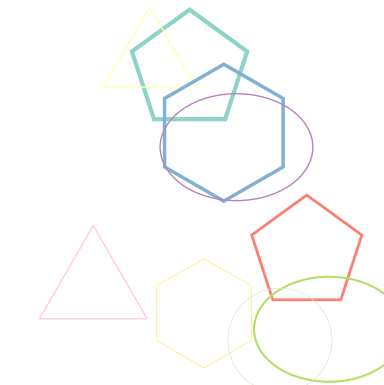[{"shape": "pentagon", "thickness": 3, "radius": 0.79, "center": [0.492, 0.818]}, {"shape": "triangle", "thickness": 1, "radius": 0.69, "center": [0.389, 0.843]}, {"shape": "pentagon", "thickness": 2, "radius": 0.75, "center": [0.797, 0.343]}, {"shape": "hexagon", "thickness": 2.5, "radius": 0.89, "center": [0.581, 0.655]}, {"shape": "oval", "thickness": 1.5, "radius": 0.97, "center": [0.855, 0.145]}, {"shape": "triangle", "thickness": 1, "radius": 0.81, "center": [0.242, 0.253]}, {"shape": "oval", "thickness": 1, "radius": 0.99, "center": [0.614, 0.618]}, {"shape": "circle", "thickness": 0.5, "radius": 0.68, "center": [0.727, 0.116]}, {"shape": "hexagon", "thickness": 0.5, "radius": 0.71, "center": [0.53, 0.186]}]